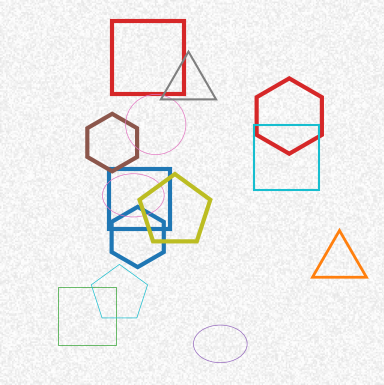[{"shape": "square", "thickness": 3, "radius": 0.4, "center": [0.361, 0.483]}, {"shape": "hexagon", "thickness": 3, "radius": 0.39, "center": [0.358, 0.385]}, {"shape": "triangle", "thickness": 2, "radius": 0.4, "center": [0.882, 0.32]}, {"shape": "square", "thickness": 0.5, "radius": 0.38, "center": [0.226, 0.18]}, {"shape": "hexagon", "thickness": 3, "radius": 0.49, "center": [0.751, 0.699]}, {"shape": "square", "thickness": 3, "radius": 0.47, "center": [0.383, 0.851]}, {"shape": "oval", "thickness": 0.5, "radius": 0.35, "center": [0.572, 0.107]}, {"shape": "hexagon", "thickness": 3, "radius": 0.37, "center": [0.291, 0.63]}, {"shape": "circle", "thickness": 0.5, "radius": 0.39, "center": [0.404, 0.677]}, {"shape": "oval", "thickness": 0.5, "radius": 0.4, "center": [0.346, 0.493]}, {"shape": "triangle", "thickness": 1.5, "radius": 0.41, "center": [0.49, 0.783]}, {"shape": "pentagon", "thickness": 3, "radius": 0.48, "center": [0.454, 0.451]}, {"shape": "square", "thickness": 1.5, "radius": 0.42, "center": [0.744, 0.59]}, {"shape": "pentagon", "thickness": 0.5, "radius": 0.38, "center": [0.31, 0.236]}]